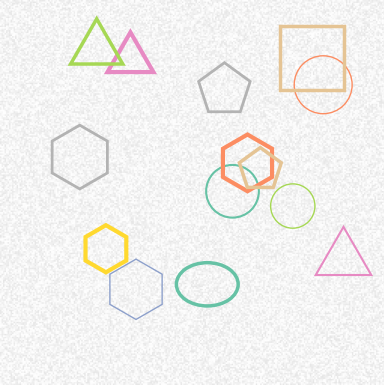[{"shape": "oval", "thickness": 2.5, "radius": 0.4, "center": [0.538, 0.262]}, {"shape": "circle", "thickness": 1.5, "radius": 0.34, "center": [0.604, 0.503]}, {"shape": "hexagon", "thickness": 3, "radius": 0.37, "center": [0.643, 0.577]}, {"shape": "circle", "thickness": 1, "radius": 0.38, "center": [0.839, 0.78]}, {"shape": "hexagon", "thickness": 1, "radius": 0.39, "center": [0.353, 0.249]}, {"shape": "triangle", "thickness": 3, "radius": 0.34, "center": [0.339, 0.847]}, {"shape": "triangle", "thickness": 1.5, "radius": 0.42, "center": [0.892, 0.327]}, {"shape": "triangle", "thickness": 2.5, "radius": 0.39, "center": [0.251, 0.873]}, {"shape": "circle", "thickness": 1, "radius": 0.29, "center": [0.76, 0.465]}, {"shape": "hexagon", "thickness": 3, "radius": 0.31, "center": [0.275, 0.354]}, {"shape": "square", "thickness": 2.5, "radius": 0.42, "center": [0.811, 0.85]}, {"shape": "pentagon", "thickness": 2.5, "radius": 0.29, "center": [0.676, 0.56]}, {"shape": "hexagon", "thickness": 2, "radius": 0.41, "center": [0.207, 0.592]}, {"shape": "pentagon", "thickness": 2, "radius": 0.35, "center": [0.583, 0.767]}]